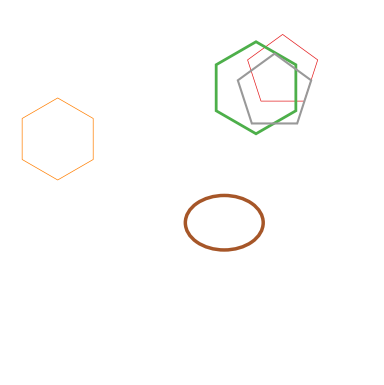[{"shape": "pentagon", "thickness": 0.5, "radius": 0.48, "center": [0.734, 0.815]}, {"shape": "hexagon", "thickness": 2, "radius": 0.6, "center": [0.665, 0.772]}, {"shape": "hexagon", "thickness": 0.5, "radius": 0.53, "center": [0.15, 0.639]}, {"shape": "oval", "thickness": 2.5, "radius": 0.51, "center": [0.583, 0.422]}, {"shape": "pentagon", "thickness": 1.5, "radius": 0.5, "center": [0.713, 0.76]}]